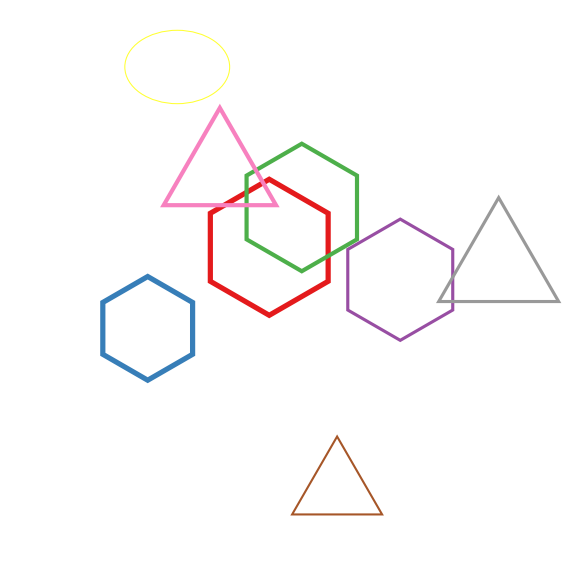[{"shape": "hexagon", "thickness": 2.5, "radius": 0.59, "center": [0.466, 0.571]}, {"shape": "hexagon", "thickness": 2.5, "radius": 0.45, "center": [0.256, 0.431]}, {"shape": "hexagon", "thickness": 2, "radius": 0.55, "center": [0.523, 0.64]}, {"shape": "hexagon", "thickness": 1.5, "radius": 0.52, "center": [0.693, 0.515]}, {"shape": "oval", "thickness": 0.5, "radius": 0.45, "center": [0.307, 0.883]}, {"shape": "triangle", "thickness": 1, "radius": 0.45, "center": [0.584, 0.153]}, {"shape": "triangle", "thickness": 2, "radius": 0.56, "center": [0.381, 0.7]}, {"shape": "triangle", "thickness": 1.5, "radius": 0.6, "center": [0.864, 0.537]}]